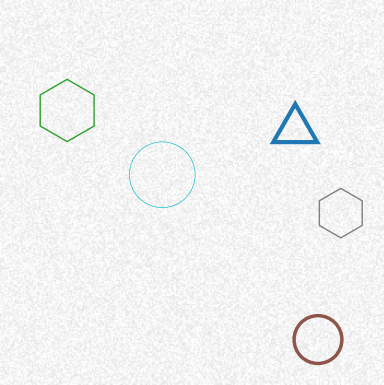[{"shape": "triangle", "thickness": 3, "radius": 0.33, "center": [0.767, 0.664]}, {"shape": "hexagon", "thickness": 1, "radius": 0.4, "center": [0.174, 0.713]}, {"shape": "circle", "thickness": 2.5, "radius": 0.31, "center": [0.826, 0.118]}, {"shape": "hexagon", "thickness": 1, "radius": 0.32, "center": [0.885, 0.446]}, {"shape": "circle", "thickness": 0.5, "radius": 0.43, "center": [0.421, 0.546]}]